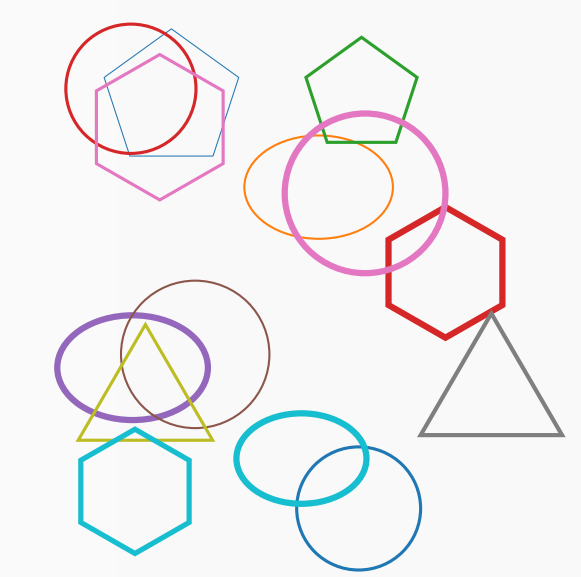[{"shape": "circle", "thickness": 1.5, "radius": 0.53, "center": [0.617, 0.119]}, {"shape": "pentagon", "thickness": 0.5, "radius": 0.61, "center": [0.295, 0.827]}, {"shape": "oval", "thickness": 1, "radius": 0.64, "center": [0.548, 0.675]}, {"shape": "pentagon", "thickness": 1.5, "radius": 0.5, "center": [0.622, 0.834]}, {"shape": "hexagon", "thickness": 3, "radius": 0.57, "center": [0.766, 0.527]}, {"shape": "circle", "thickness": 1.5, "radius": 0.56, "center": [0.225, 0.845]}, {"shape": "oval", "thickness": 3, "radius": 0.65, "center": [0.228, 0.362]}, {"shape": "circle", "thickness": 1, "radius": 0.64, "center": [0.336, 0.385]}, {"shape": "hexagon", "thickness": 1.5, "radius": 0.63, "center": [0.275, 0.779]}, {"shape": "circle", "thickness": 3, "radius": 0.69, "center": [0.628, 0.664]}, {"shape": "triangle", "thickness": 2, "radius": 0.7, "center": [0.845, 0.316]}, {"shape": "triangle", "thickness": 1.5, "radius": 0.67, "center": [0.25, 0.304]}, {"shape": "hexagon", "thickness": 2.5, "radius": 0.54, "center": [0.232, 0.148]}, {"shape": "oval", "thickness": 3, "radius": 0.56, "center": [0.519, 0.205]}]